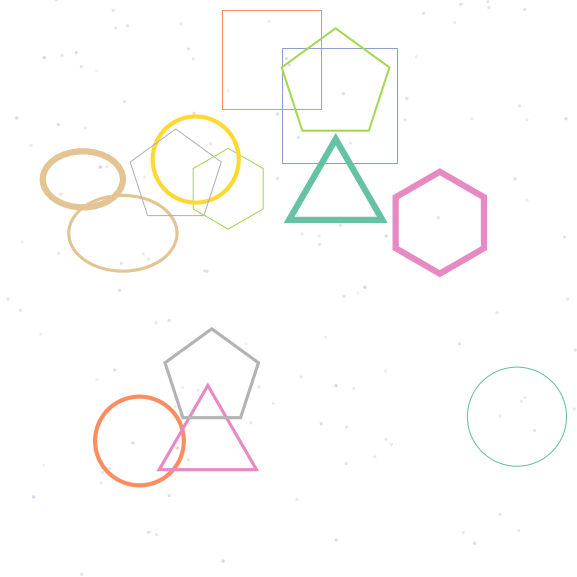[{"shape": "circle", "thickness": 0.5, "radius": 0.43, "center": [0.895, 0.278]}, {"shape": "triangle", "thickness": 3, "radius": 0.47, "center": [0.581, 0.665]}, {"shape": "square", "thickness": 0.5, "radius": 0.43, "center": [0.47, 0.896]}, {"shape": "circle", "thickness": 2, "radius": 0.38, "center": [0.241, 0.236]}, {"shape": "square", "thickness": 0.5, "radius": 0.5, "center": [0.588, 0.817]}, {"shape": "hexagon", "thickness": 3, "radius": 0.44, "center": [0.762, 0.613]}, {"shape": "triangle", "thickness": 1.5, "radius": 0.49, "center": [0.36, 0.234]}, {"shape": "hexagon", "thickness": 0.5, "radius": 0.35, "center": [0.395, 0.672]}, {"shape": "pentagon", "thickness": 1, "radius": 0.49, "center": [0.581, 0.852]}, {"shape": "circle", "thickness": 2, "radius": 0.37, "center": [0.339, 0.723]}, {"shape": "oval", "thickness": 3, "radius": 0.35, "center": [0.143, 0.689]}, {"shape": "oval", "thickness": 1.5, "radius": 0.47, "center": [0.213, 0.595]}, {"shape": "pentagon", "thickness": 0.5, "radius": 0.41, "center": [0.304, 0.693]}, {"shape": "pentagon", "thickness": 1.5, "radius": 0.43, "center": [0.367, 0.345]}]